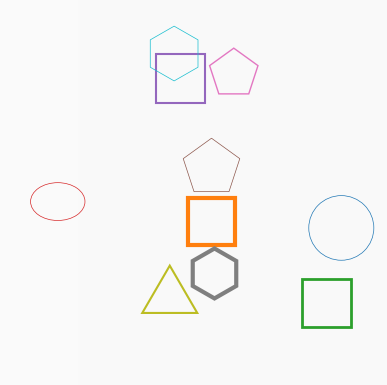[{"shape": "circle", "thickness": 0.5, "radius": 0.42, "center": [0.881, 0.408]}, {"shape": "square", "thickness": 3, "radius": 0.31, "center": [0.546, 0.425]}, {"shape": "square", "thickness": 2, "radius": 0.31, "center": [0.843, 0.214]}, {"shape": "oval", "thickness": 0.5, "radius": 0.35, "center": [0.149, 0.476]}, {"shape": "square", "thickness": 1.5, "radius": 0.32, "center": [0.466, 0.795]}, {"shape": "pentagon", "thickness": 0.5, "radius": 0.38, "center": [0.546, 0.564]}, {"shape": "pentagon", "thickness": 1, "radius": 0.33, "center": [0.603, 0.809]}, {"shape": "hexagon", "thickness": 3, "radius": 0.32, "center": [0.554, 0.29]}, {"shape": "triangle", "thickness": 1.5, "radius": 0.41, "center": [0.438, 0.228]}, {"shape": "hexagon", "thickness": 0.5, "radius": 0.36, "center": [0.449, 0.861]}]